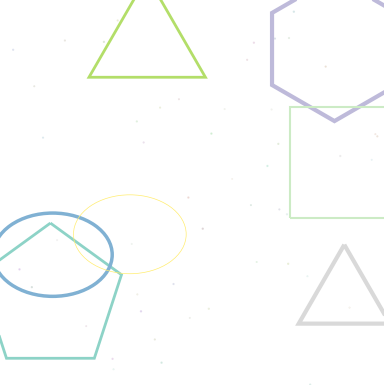[{"shape": "pentagon", "thickness": 2, "radius": 0.97, "center": [0.131, 0.226]}, {"shape": "hexagon", "thickness": 3, "radius": 0.94, "center": [0.869, 0.873]}, {"shape": "oval", "thickness": 2.5, "radius": 0.77, "center": [0.137, 0.338]}, {"shape": "triangle", "thickness": 2, "radius": 0.87, "center": [0.382, 0.887]}, {"shape": "triangle", "thickness": 3, "radius": 0.68, "center": [0.894, 0.228]}, {"shape": "square", "thickness": 1.5, "radius": 0.72, "center": [0.898, 0.578]}, {"shape": "oval", "thickness": 0.5, "radius": 0.73, "center": [0.337, 0.391]}]